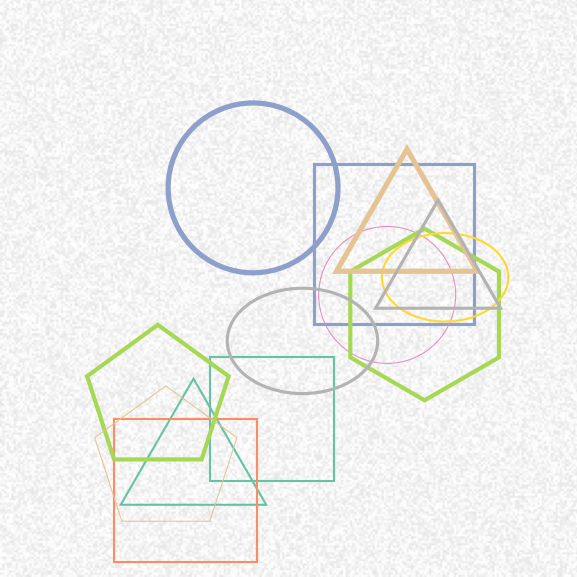[{"shape": "triangle", "thickness": 1, "radius": 0.73, "center": [0.335, 0.198]}, {"shape": "square", "thickness": 1, "radius": 0.54, "center": [0.471, 0.274]}, {"shape": "square", "thickness": 1, "radius": 0.62, "center": [0.321, 0.15]}, {"shape": "circle", "thickness": 2.5, "radius": 0.74, "center": [0.438, 0.674]}, {"shape": "square", "thickness": 1.5, "radius": 0.69, "center": [0.683, 0.576]}, {"shape": "circle", "thickness": 0.5, "radius": 0.59, "center": [0.67, 0.488]}, {"shape": "hexagon", "thickness": 2, "radius": 0.74, "center": [0.735, 0.455]}, {"shape": "pentagon", "thickness": 2, "radius": 0.64, "center": [0.273, 0.308]}, {"shape": "oval", "thickness": 1, "radius": 0.55, "center": [0.771, 0.519]}, {"shape": "triangle", "thickness": 2.5, "radius": 0.71, "center": [0.705, 0.6]}, {"shape": "pentagon", "thickness": 0.5, "radius": 0.65, "center": [0.287, 0.201]}, {"shape": "triangle", "thickness": 1.5, "radius": 0.62, "center": [0.759, 0.528]}, {"shape": "oval", "thickness": 1.5, "radius": 0.65, "center": [0.524, 0.409]}]